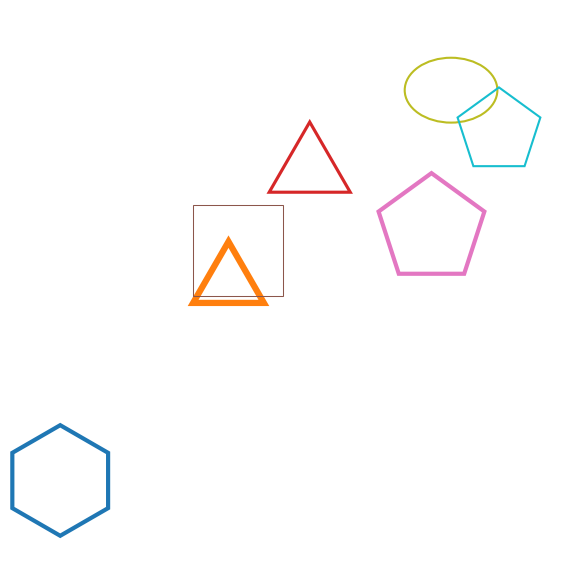[{"shape": "hexagon", "thickness": 2, "radius": 0.48, "center": [0.104, 0.167]}, {"shape": "triangle", "thickness": 3, "radius": 0.35, "center": [0.396, 0.51]}, {"shape": "triangle", "thickness": 1.5, "radius": 0.41, "center": [0.536, 0.707]}, {"shape": "square", "thickness": 0.5, "radius": 0.39, "center": [0.412, 0.565]}, {"shape": "pentagon", "thickness": 2, "radius": 0.48, "center": [0.747, 0.603]}, {"shape": "oval", "thickness": 1, "radius": 0.4, "center": [0.781, 0.843]}, {"shape": "pentagon", "thickness": 1, "radius": 0.38, "center": [0.864, 0.772]}]